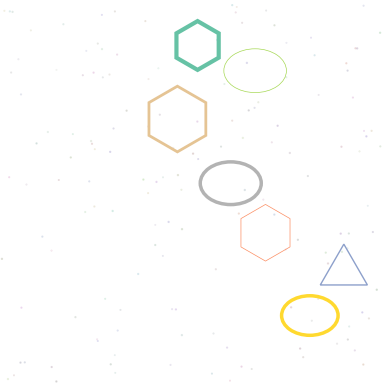[{"shape": "hexagon", "thickness": 3, "radius": 0.32, "center": [0.513, 0.882]}, {"shape": "hexagon", "thickness": 0.5, "radius": 0.37, "center": [0.69, 0.395]}, {"shape": "triangle", "thickness": 1, "radius": 0.35, "center": [0.893, 0.295]}, {"shape": "oval", "thickness": 0.5, "radius": 0.41, "center": [0.663, 0.816]}, {"shape": "oval", "thickness": 2.5, "radius": 0.37, "center": [0.805, 0.18]}, {"shape": "hexagon", "thickness": 2, "radius": 0.43, "center": [0.461, 0.691]}, {"shape": "oval", "thickness": 2.5, "radius": 0.4, "center": [0.599, 0.524]}]